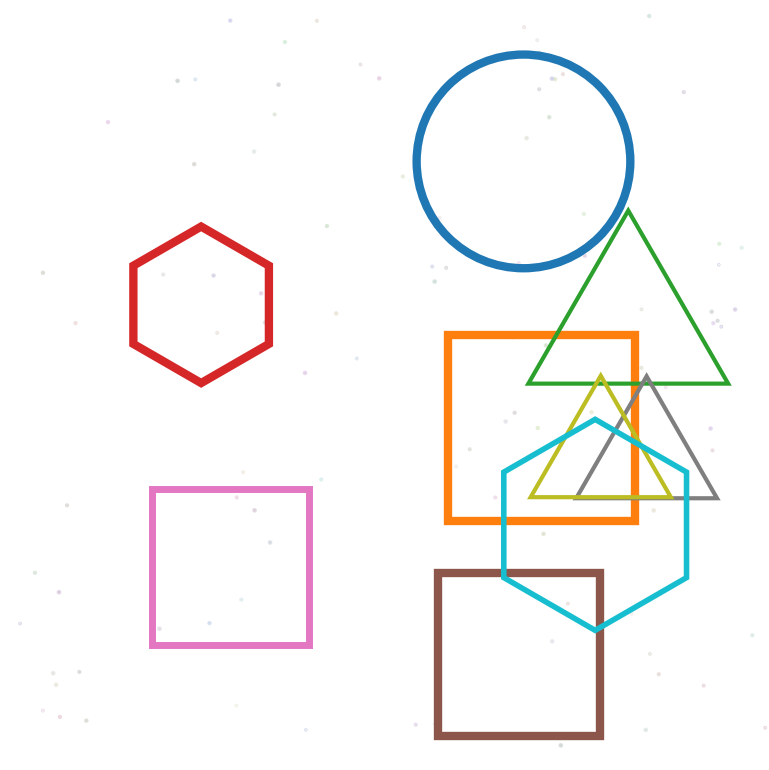[{"shape": "circle", "thickness": 3, "radius": 0.69, "center": [0.68, 0.79]}, {"shape": "square", "thickness": 3, "radius": 0.6, "center": [0.703, 0.444]}, {"shape": "triangle", "thickness": 1.5, "radius": 0.75, "center": [0.816, 0.577]}, {"shape": "hexagon", "thickness": 3, "radius": 0.51, "center": [0.261, 0.604]}, {"shape": "square", "thickness": 3, "radius": 0.53, "center": [0.674, 0.15]}, {"shape": "square", "thickness": 2.5, "radius": 0.51, "center": [0.299, 0.264]}, {"shape": "triangle", "thickness": 1.5, "radius": 0.53, "center": [0.84, 0.406]}, {"shape": "triangle", "thickness": 1.5, "radius": 0.53, "center": [0.78, 0.407]}, {"shape": "hexagon", "thickness": 2, "radius": 0.69, "center": [0.773, 0.318]}]